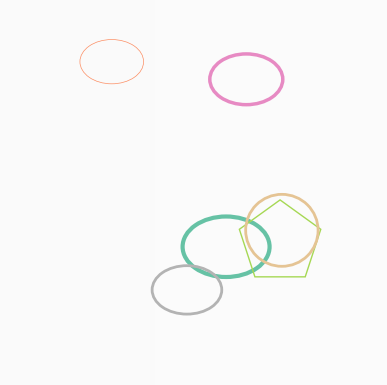[{"shape": "oval", "thickness": 3, "radius": 0.56, "center": [0.583, 0.359]}, {"shape": "oval", "thickness": 0.5, "radius": 0.41, "center": [0.288, 0.84]}, {"shape": "oval", "thickness": 2.5, "radius": 0.47, "center": [0.636, 0.794]}, {"shape": "pentagon", "thickness": 1, "radius": 0.55, "center": [0.723, 0.37]}, {"shape": "circle", "thickness": 2, "radius": 0.47, "center": [0.727, 0.402]}, {"shape": "oval", "thickness": 2, "radius": 0.45, "center": [0.482, 0.247]}]